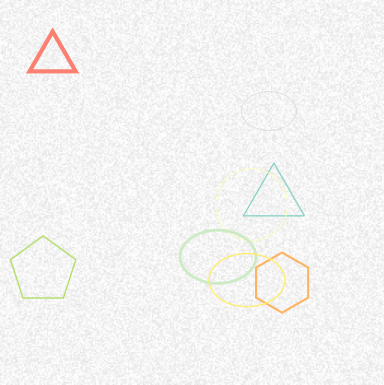[{"shape": "triangle", "thickness": 1, "radius": 0.46, "center": [0.711, 0.485]}, {"shape": "circle", "thickness": 0.5, "radius": 0.47, "center": [0.653, 0.468]}, {"shape": "triangle", "thickness": 3, "radius": 0.35, "center": [0.137, 0.849]}, {"shape": "hexagon", "thickness": 1.5, "radius": 0.39, "center": [0.733, 0.266]}, {"shape": "pentagon", "thickness": 1, "radius": 0.45, "center": [0.112, 0.298]}, {"shape": "oval", "thickness": 0.5, "radius": 0.36, "center": [0.699, 0.712]}, {"shape": "oval", "thickness": 2, "radius": 0.49, "center": [0.566, 0.333]}, {"shape": "oval", "thickness": 1, "radius": 0.49, "center": [0.641, 0.273]}]